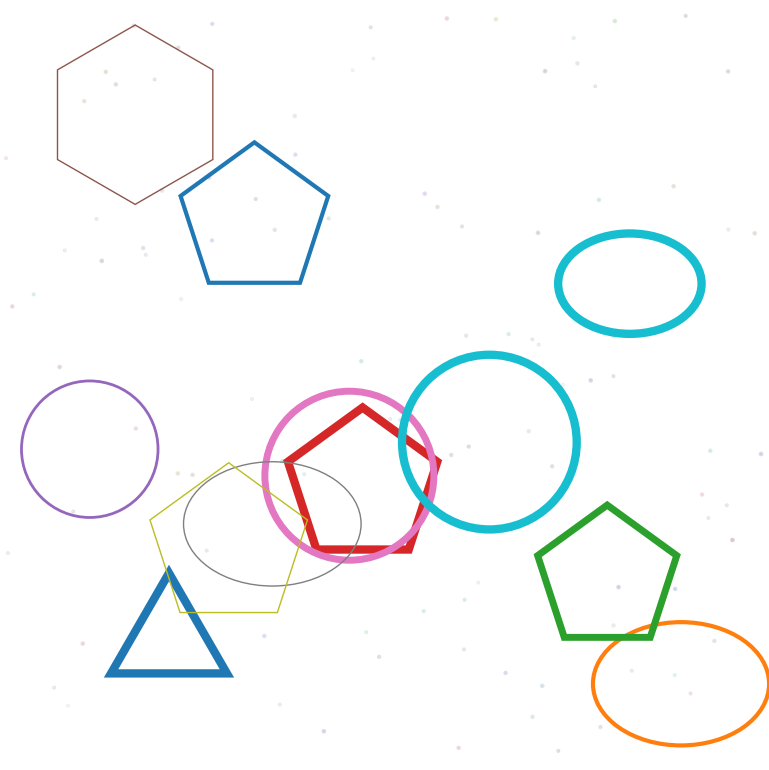[{"shape": "triangle", "thickness": 3, "radius": 0.43, "center": [0.219, 0.169]}, {"shape": "pentagon", "thickness": 1.5, "radius": 0.5, "center": [0.33, 0.714]}, {"shape": "oval", "thickness": 1.5, "radius": 0.57, "center": [0.884, 0.112]}, {"shape": "pentagon", "thickness": 2.5, "radius": 0.47, "center": [0.789, 0.249]}, {"shape": "pentagon", "thickness": 3, "radius": 0.51, "center": [0.471, 0.369]}, {"shape": "circle", "thickness": 1, "radius": 0.44, "center": [0.117, 0.417]}, {"shape": "hexagon", "thickness": 0.5, "radius": 0.58, "center": [0.176, 0.851]}, {"shape": "circle", "thickness": 2.5, "radius": 0.55, "center": [0.454, 0.382]}, {"shape": "oval", "thickness": 0.5, "radius": 0.58, "center": [0.354, 0.32]}, {"shape": "pentagon", "thickness": 0.5, "radius": 0.54, "center": [0.297, 0.291]}, {"shape": "circle", "thickness": 3, "radius": 0.57, "center": [0.636, 0.426]}, {"shape": "oval", "thickness": 3, "radius": 0.47, "center": [0.818, 0.632]}]